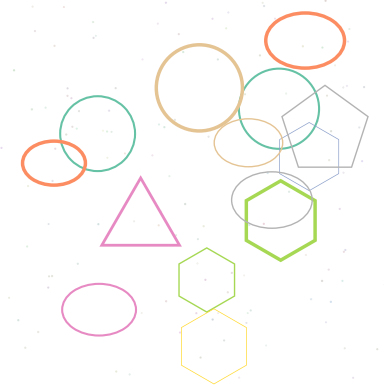[{"shape": "circle", "thickness": 1.5, "radius": 0.52, "center": [0.725, 0.718]}, {"shape": "circle", "thickness": 1.5, "radius": 0.49, "center": [0.254, 0.653]}, {"shape": "oval", "thickness": 2.5, "radius": 0.51, "center": [0.793, 0.895]}, {"shape": "oval", "thickness": 2.5, "radius": 0.41, "center": [0.14, 0.576]}, {"shape": "hexagon", "thickness": 0.5, "radius": 0.44, "center": [0.803, 0.593]}, {"shape": "triangle", "thickness": 2, "radius": 0.58, "center": [0.365, 0.421]}, {"shape": "oval", "thickness": 1.5, "radius": 0.48, "center": [0.257, 0.196]}, {"shape": "hexagon", "thickness": 2.5, "radius": 0.52, "center": [0.729, 0.427]}, {"shape": "hexagon", "thickness": 1, "radius": 0.42, "center": [0.537, 0.273]}, {"shape": "hexagon", "thickness": 0.5, "radius": 0.49, "center": [0.556, 0.1]}, {"shape": "oval", "thickness": 1, "radius": 0.44, "center": [0.645, 0.629]}, {"shape": "circle", "thickness": 2.5, "radius": 0.56, "center": [0.518, 0.772]}, {"shape": "oval", "thickness": 1, "radius": 0.52, "center": [0.706, 0.48]}, {"shape": "pentagon", "thickness": 1, "radius": 0.59, "center": [0.844, 0.661]}]